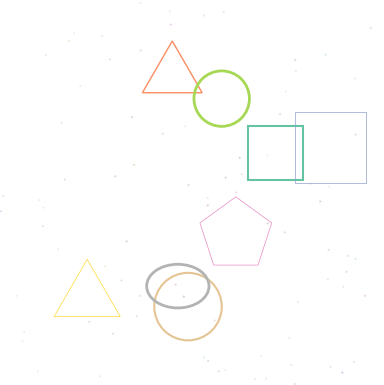[{"shape": "square", "thickness": 1.5, "radius": 0.36, "center": [0.715, 0.603]}, {"shape": "triangle", "thickness": 1, "radius": 0.45, "center": [0.447, 0.804]}, {"shape": "square", "thickness": 0.5, "radius": 0.46, "center": [0.859, 0.616]}, {"shape": "pentagon", "thickness": 0.5, "radius": 0.49, "center": [0.613, 0.391]}, {"shape": "circle", "thickness": 2, "radius": 0.36, "center": [0.576, 0.744]}, {"shape": "triangle", "thickness": 0.5, "radius": 0.5, "center": [0.226, 0.227]}, {"shape": "circle", "thickness": 1.5, "radius": 0.44, "center": [0.488, 0.204]}, {"shape": "oval", "thickness": 2, "radius": 0.41, "center": [0.462, 0.257]}]